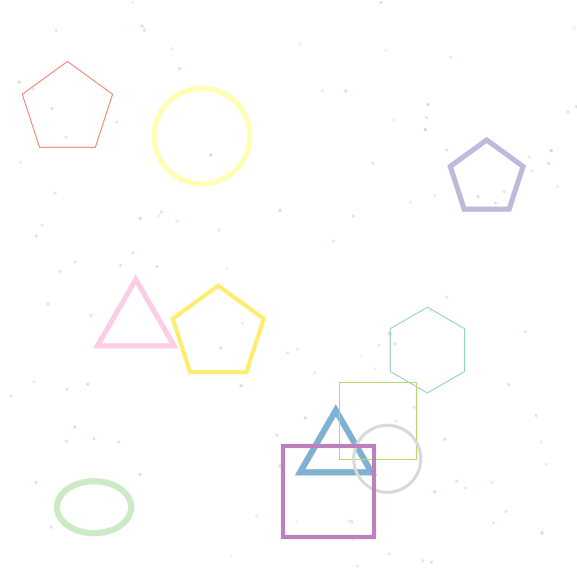[{"shape": "hexagon", "thickness": 0.5, "radius": 0.37, "center": [0.74, 0.393]}, {"shape": "circle", "thickness": 2.5, "radius": 0.41, "center": [0.35, 0.764]}, {"shape": "pentagon", "thickness": 2.5, "radius": 0.33, "center": [0.843, 0.691]}, {"shape": "pentagon", "thickness": 0.5, "radius": 0.41, "center": [0.117, 0.811]}, {"shape": "triangle", "thickness": 3, "radius": 0.36, "center": [0.581, 0.217]}, {"shape": "square", "thickness": 0.5, "radius": 0.33, "center": [0.654, 0.271]}, {"shape": "triangle", "thickness": 2.5, "radius": 0.38, "center": [0.235, 0.439]}, {"shape": "circle", "thickness": 1.5, "radius": 0.29, "center": [0.671, 0.205]}, {"shape": "square", "thickness": 2, "radius": 0.4, "center": [0.569, 0.148]}, {"shape": "oval", "thickness": 3, "radius": 0.32, "center": [0.163, 0.121]}, {"shape": "pentagon", "thickness": 2, "radius": 0.41, "center": [0.378, 0.422]}]